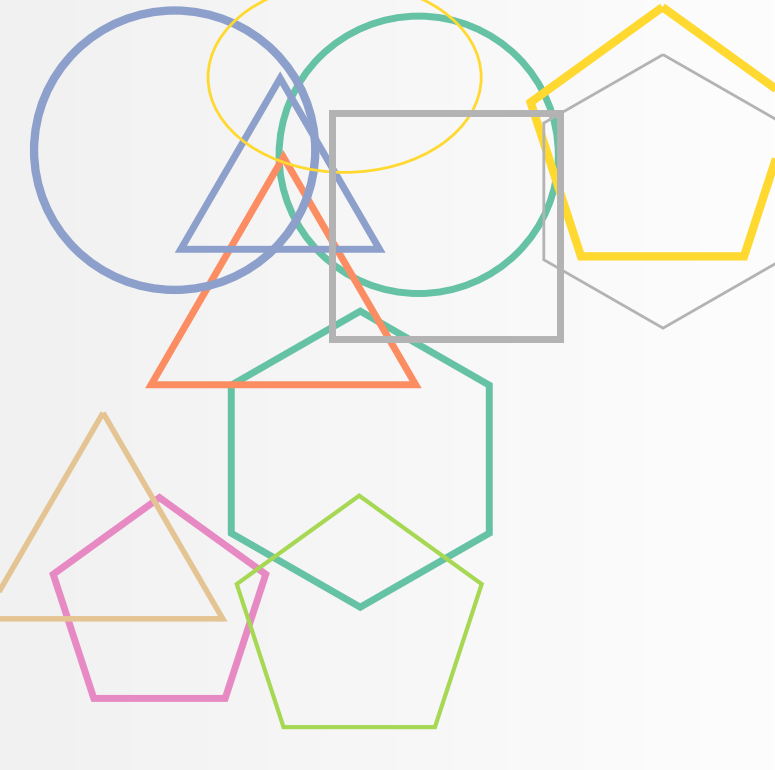[{"shape": "circle", "thickness": 2.5, "radius": 0.9, "center": [0.54, 0.799]}, {"shape": "hexagon", "thickness": 2.5, "radius": 0.96, "center": [0.465, 0.404]}, {"shape": "triangle", "thickness": 2.5, "radius": 0.99, "center": [0.366, 0.599]}, {"shape": "triangle", "thickness": 2.5, "radius": 0.74, "center": [0.362, 0.75]}, {"shape": "circle", "thickness": 3, "radius": 0.91, "center": [0.225, 0.805]}, {"shape": "pentagon", "thickness": 2.5, "radius": 0.72, "center": [0.206, 0.21]}, {"shape": "pentagon", "thickness": 1.5, "radius": 0.83, "center": [0.464, 0.19]}, {"shape": "pentagon", "thickness": 3, "radius": 0.89, "center": [0.855, 0.812]}, {"shape": "oval", "thickness": 1, "radius": 0.88, "center": [0.445, 0.9]}, {"shape": "triangle", "thickness": 2, "radius": 0.89, "center": [0.133, 0.286]}, {"shape": "hexagon", "thickness": 1, "radius": 0.89, "center": [0.856, 0.751]}, {"shape": "square", "thickness": 2.5, "radius": 0.73, "center": [0.575, 0.707]}]